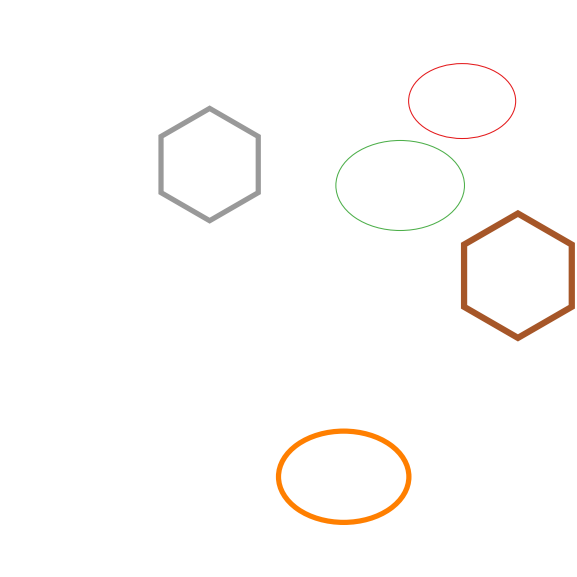[{"shape": "oval", "thickness": 0.5, "radius": 0.46, "center": [0.8, 0.824]}, {"shape": "oval", "thickness": 0.5, "radius": 0.56, "center": [0.693, 0.678]}, {"shape": "oval", "thickness": 2.5, "radius": 0.56, "center": [0.595, 0.174]}, {"shape": "hexagon", "thickness": 3, "radius": 0.54, "center": [0.897, 0.522]}, {"shape": "hexagon", "thickness": 2.5, "radius": 0.49, "center": [0.363, 0.714]}]